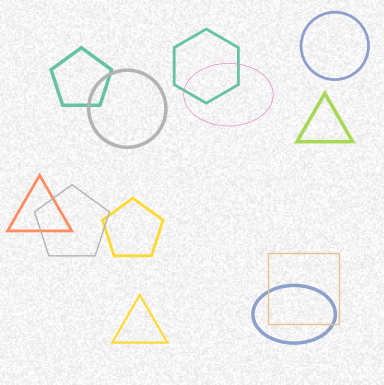[{"shape": "hexagon", "thickness": 2, "radius": 0.48, "center": [0.536, 0.828]}, {"shape": "pentagon", "thickness": 2.5, "radius": 0.41, "center": [0.211, 0.793]}, {"shape": "triangle", "thickness": 2, "radius": 0.48, "center": [0.103, 0.448]}, {"shape": "circle", "thickness": 2, "radius": 0.44, "center": [0.87, 0.881]}, {"shape": "oval", "thickness": 2.5, "radius": 0.54, "center": [0.764, 0.184]}, {"shape": "oval", "thickness": 0.5, "radius": 0.58, "center": [0.593, 0.754]}, {"shape": "triangle", "thickness": 2.5, "radius": 0.42, "center": [0.844, 0.674]}, {"shape": "pentagon", "thickness": 2, "radius": 0.41, "center": [0.345, 0.403]}, {"shape": "triangle", "thickness": 1.5, "radius": 0.41, "center": [0.363, 0.151]}, {"shape": "square", "thickness": 1, "radius": 0.46, "center": [0.789, 0.251]}, {"shape": "pentagon", "thickness": 1, "radius": 0.51, "center": [0.187, 0.418]}, {"shape": "circle", "thickness": 2.5, "radius": 0.5, "center": [0.331, 0.718]}]